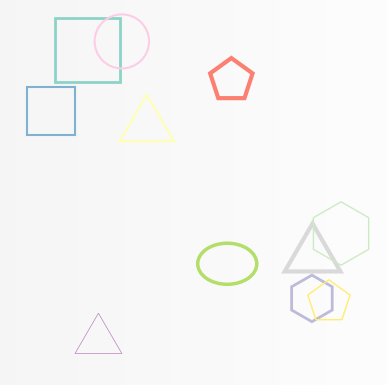[{"shape": "square", "thickness": 2, "radius": 0.42, "center": [0.225, 0.871]}, {"shape": "triangle", "thickness": 1.5, "radius": 0.4, "center": [0.379, 0.674]}, {"shape": "hexagon", "thickness": 2, "radius": 0.3, "center": [0.805, 0.225]}, {"shape": "pentagon", "thickness": 3, "radius": 0.29, "center": [0.597, 0.792]}, {"shape": "square", "thickness": 1.5, "radius": 0.31, "center": [0.132, 0.711]}, {"shape": "oval", "thickness": 2.5, "radius": 0.38, "center": [0.586, 0.315]}, {"shape": "circle", "thickness": 1.5, "radius": 0.35, "center": [0.314, 0.892]}, {"shape": "triangle", "thickness": 3, "radius": 0.41, "center": [0.807, 0.336]}, {"shape": "triangle", "thickness": 0.5, "radius": 0.35, "center": [0.254, 0.117]}, {"shape": "hexagon", "thickness": 1, "radius": 0.41, "center": [0.88, 0.394]}, {"shape": "pentagon", "thickness": 1, "radius": 0.29, "center": [0.849, 0.216]}]